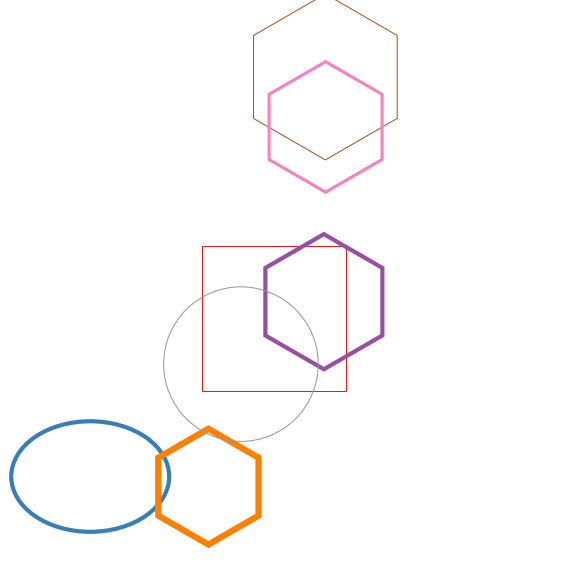[{"shape": "square", "thickness": 0.5, "radius": 0.62, "center": [0.474, 0.448]}, {"shape": "oval", "thickness": 2, "radius": 0.68, "center": [0.156, 0.174]}, {"shape": "hexagon", "thickness": 2, "radius": 0.58, "center": [0.561, 0.477]}, {"shape": "hexagon", "thickness": 3, "radius": 0.5, "center": [0.361, 0.156]}, {"shape": "hexagon", "thickness": 0.5, "radius": 0.72, "center": [0.563, 0.866]}, {"shape": "hexagon", "thickness": 1.5, "radius": 0.56, "center": [0.564, 0.779]}, {"shape": "circle", "thickness": 0.5, "radius": 0.67, "center": [0.417, 0.369]}]